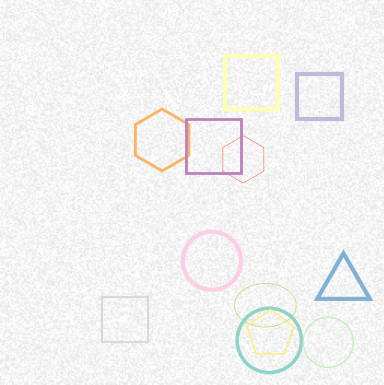[{"shape": "circle", "thickness": 2.5, "radius": 0.42, "center": [0.699, 0.116]}, {"shape": "square", "thickness": 3, "radius": 0.35, "center": [0.654, 0.785]}, {"shape": "square", "thickness": 3, "radius": 0.29, "center": [0.829, 0.75]}, {"shape": "hexagon", "thickness": 0.5, "radius": 0.31, "center": [0.632, 0.586]}, {"shape": "triangle", "thickness": 3, "radius": 0.39, "center": [0.892, 0.263]}, {"shape": "hexagon", "thickness": 2, "radius": 0.4, "center": [0.421, 0.636]}, {"shape": "oval", "thickness": 0.5, "radius": 0.4, "center": [0.689, 0.207]}, {"shape": "circle", "thickness": 3, "radius": 0.38, "center": [0.55, 0.323]}, {"shape": "square", "thickness": 1.5, "radius": 0.3, "center": [0.324, 0.169]}, {"shape": "square", "thickness": 2, "radius": 0.35, "center": [0.554, 0.621]}, {"shape": "circle", "thickness": 1, "radius": 0.33, "center": [0.853, 0.111]}, {"shape": "pentagon", "thickness": 1, "radius": 0.32, "center": [0.702, 0.133]}]